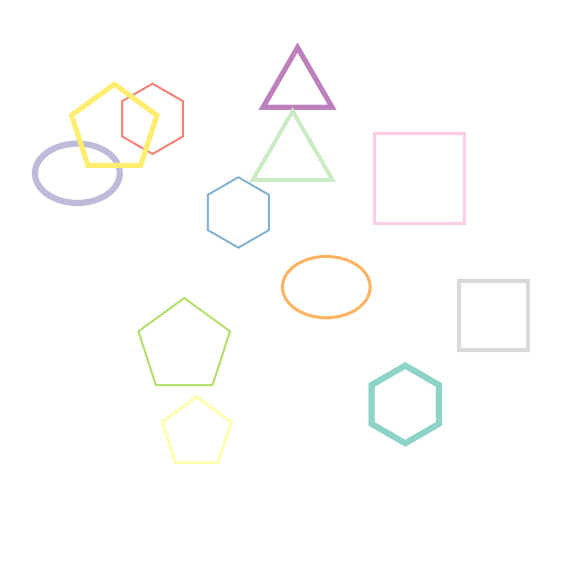[{"shape": "hexagon", "thickness": 3, "radius": 0.34, "center": [0.702, 0.299]}, {"shape": "pentagon", "thickness": 1.5, "radius": 0.31, "center": [0.341, 0.249]}, {"shape": "oval", "thickness": 3, "radius": 0.37, "center": [0.134, 0.699]}, {"shape": "hexagon", "thickness": 1, "radius": 0.3, "center": [0.264, 0.793]}, {"shape": "hexagon", "thickness": 1, "radius": 0.31, "center": [0.413, 0.631]}, {"shape": "oval", "thickness": 1.5, "radius": 0.38, "center": [0.565, 0.502]}, {"shape": "pentagon", "thickness": 1, "radius": 0.42, "center": [0.319, 0.4]}, {"shape": "square", "thickness": 1.5, "radius": 0.39, "center": [0.726, 0.691]}, {"shape": "square", "thickness": 2, "radius": 0.3, "center": [0.855, 0.453]}, {"shape": "triangle", "thickness": 2.5, "radius": 0.35, "center": [0.515, 0.848]}, {"shape": "triangle", "thickness": 2, "radius": 0.4, "center": [0.507, 0.727]}, {"shape": "pentagon", "thickness": 2.5, "radius": 0.39, "center": [0.198, 0.776]}]